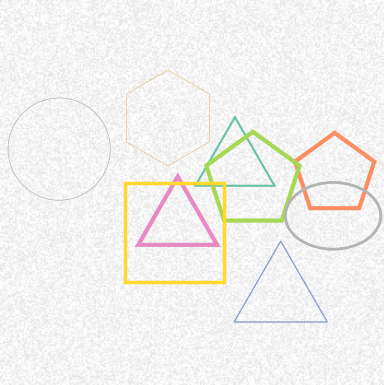[{"shape": "triangle", "thickness": 1.5, "radius": 0.59, "center": [0.61, 0.577]}, {"shape": "pentagon", "thickness": 3, "radius": 0.54, "center": [0.869, 0.547]}, {"shape": "triangle", "thickness": 1, "radius": 0.7, "center": [0.729, 0.234]}, {"shape": "triangle", "thickness": 3, "radius": 0.59, "center": [0.461, 0.423]}, {"shape": "pentagon", "thickness": 3, "radius": 0.64, "center": [0.657, 0.53]}, {"shape": "square", "thickness": 2.5, "radius": 0.65, "center": [0.453, 0.396]}, {"shape": "hexagon", "thickness": 0.5, "radius": 0.62, "center": [0.436, 0.694]}, {"shape": "oval", "thickness": 2, "radius": 0.62, "center": [0.865, 0.439]}, {"shape": "circle", "thickness": 0.5, "radius": 0.66, "center": [0.154, 0.613]}]